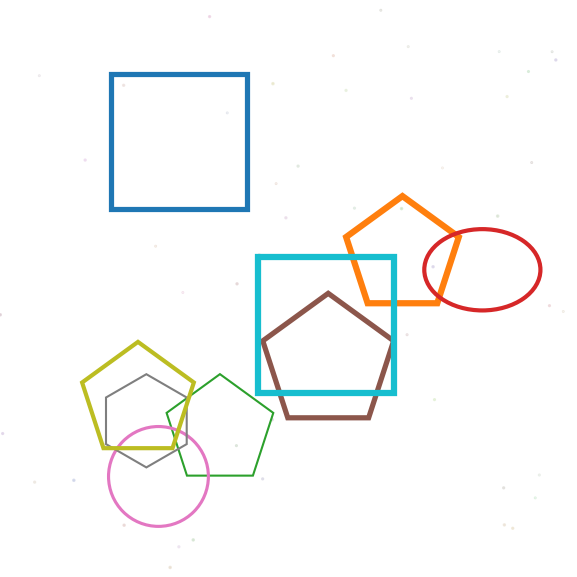[{"shape": "square", "thickness": 2.5, "radius": 0.59, "center": [0.31, 0.754]}, {"shape": "pentagon", "thickness": 3, "radius": 0.51, "center": [0.697, 0.557]}, {"shape": "pentagon", "thickness": 1, "radius": 0.49, "center": [0.381, 0.254]}, {"shape": "oval", "thickness": 2, "radius": 0.5, "center": [0.835, 0.532]}, {"shape": "pentagon", "thickness": 2.5, "radius": 0.6, "center": [0.568, 0.372]}, {"shape": "circle", "thickness": 1.5, "radius": 0.43, "center": [0.274, 0.174]}, {"shape": "hexagon", "thickness": 1, "radius": 0.4, "center": [0.253, 0.27]}, {"shape": "pentagon", "thickness": 2, "radius": 0.51, "center": [0.239, 0.305]}, {"shape": "square", "thickness": 3, "radius": 0.59, "center": [0.564, 0.436]}]